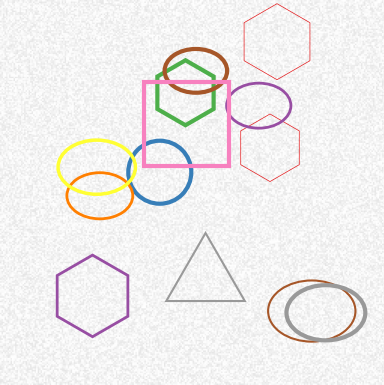[{"shape": "hexagon", "thickness": 0.5, "radius": 0.49, "center": [0.72, 0.892]}, {"shape": "hexagon", "thickness": 0.5, "radius": 0.44, "center": [0.701, 0.616]}, {"shape": "circle", "thickness": 3, "radius": 0.41, "center": [0.415, 0.553]}, {"shape": "hexagon", "thickness": 3, "radius": 0.42, "center": [0.482, 0.759]}, {"shape": "oval", "thickness": 2, "radius": 0.42, "center": [0.672, 0.726]}, {"shape": "hexagon", "thickness": 2, "radius": 0.53, "center": [0.24, 0.231]}, {"shape": "oval", "thickness": 2, "radius": 0.43, "center": [0.259, 0.492]}, {"shape": "oval", "thickness": 2.5, "radius": 0.5, "center": [0.251, 0.566]}, {"shape": "oval", "thickness": 3, "radius": 0.41, "center": [0.509, 0.816]}, {"shape": "oval", "thickness": 1.5, "radius": 0.57, "center": [0.81, 0.192]}, {"shape": "square", "thickness": 3, "radius": 0.55, "center": [0.485, 0.678]}, {"shape": "oval", "thickness": 3, "radius": 0.51, "center": [0.846, 0.188]}, {"shape": "triangle", "thickness": 1.5, "radius": 0.59, "center": [0.534, 0.277]}]